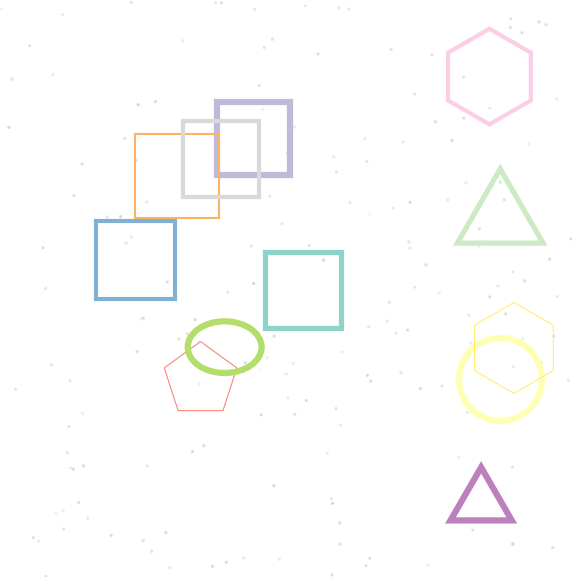[{"shape": "square", "thickness": 2.5, "radius": 0.33, "center": [0.524, 0.496]}, {"shape": "circle", "thickness": 3, "radius": 0.36, "center": [0.867, 0.342]}, {"shape": "square", "thickness": 3, "radius": 0.32, "center": [0.439, 0.759]}, {"shape": "pentagon", "thickness": 0.5, "radius": 0.33, "center": [0.347, 0.342]}, {"shape": "square", "thickness": 2, "radius": 0.34, "center": [0.235, 0.549]}, {"shape": "square", "thickness": 1, "radius": 0.36, "center": [0.307, 0.695]}, {"shape": "oval", "thickness": 3, "radius": 0.32, "center": [0.389, 0.398]}, {"shape": "hexagon", "thickness": 2, "radius": 0.41, "center": [0.848, 0.867]}, {"shape": "square", "thickness": 2, "radius": 0.33, "center": [0.382, 0.723]}, {"shape": "triangle", "thickness": 3, "radius": 0.31, "center": [0.833, 0.129]}, {"shape": "triangle", "thickness": 2.5, "radius": 0.43, "center": [0.866, 0.621]}, {"shape": "hexagon", "thickness": 0.5, "radius": 0.39, "center": [0.89, 0.397]}]